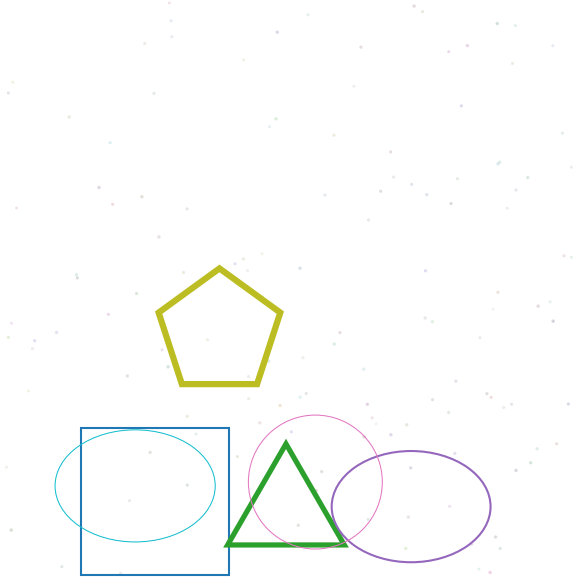[{"shape": "square", "thickness": 1, "radius": 0.64, "center": [0.268, 0.131]}, {"shape": "triangle", "thickness": 2.5, "radius": 0.58, "center": [0.495, 0.114]}, {"shape": "oval", "thickness": 1, "radius": 0.69, "center": [0.712, 0.122]}, {"shape": "circle", "thickness": 0.5, "radius": 0.58, "center": [0.546, 0.164]}, {"shape": "pentagon", "thickness": 3, "radius": 0.55, "center": [0.38, 0.424]}, {"shape": "oval", "thickness": 0.5, "radius": 0.69, "center": [0.234, 0.158]}]